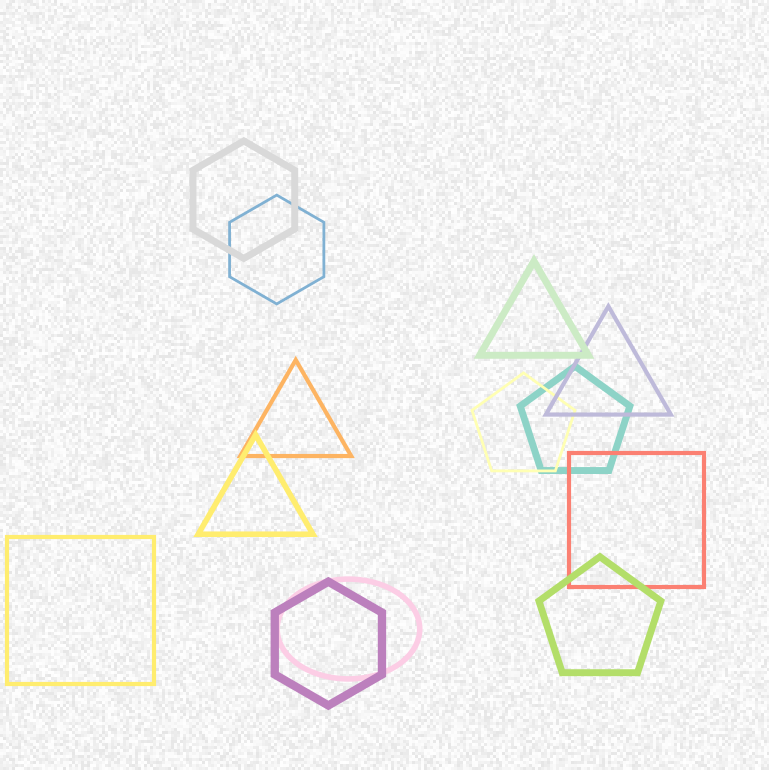[{"shape": "pentagon", "thickness": 2.5, "radius": 0.37, "center": [0.747, 0.449]}, {"shape": "pentagon", "thickness": 1, "radius": 0.35, "center": [0.68, 0.445]}, {"shape": "triangle", "thickness": 1.5, "radius": 0.47, "center": [0.79, 0.508]}, {"shape": "square", "thickness": 1.5, "radius": 0.44, "center": [0.827, 0.325]}, {"shape": "hexagon", "thickness": 1, "radius": 0.35, "center": [0.359, 0.676]}, {"shape": "triangle", "thickness": 1.5, "radius": 0.42, "center": [0.384, 0.449]}, {"shape": "pentagon", "thickness": 2.5, "radius": 0.42, "center": [0.779, 0.194]}, {"shape": "oval", "thickness": 2, "radius": 0.46, "center": [0.453, 0.183]}, {"shape": "hexagon", "thickness": 2.5, "radius": 0.38, "center": [0.317, 0.741]}, {"shape": "hexagon", "thickness": 3, "radius": 0.4, "center": [0.426, 0.164]}, {"shape": "triangle", "thickness": 2.5, "radius": 0.41, "center": [0.694, 0.579]}, {"shape": "triangle", "thickness": 2, "radius": 0.43, "center": [0.332, 0.349]}, {"shape": "square", "thickness": 1.5, "radius": 0.48, "center": [0.104, 0.207]}]